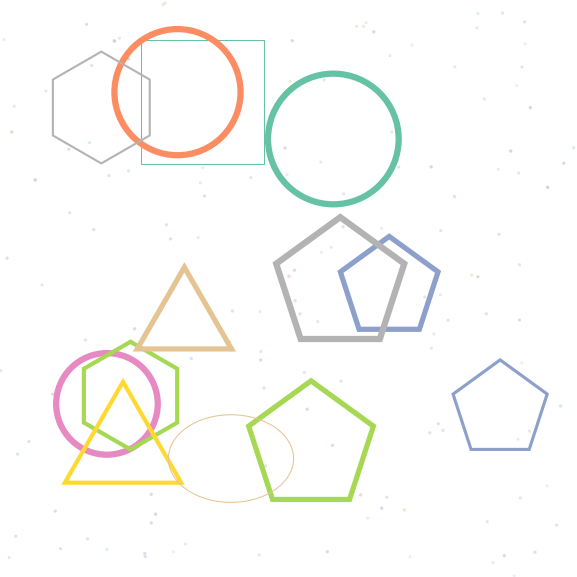[{"shape": "square", "thickness": 0.5, "radius": 0.53, "center": [0.351, 0.823]}, {"shape": "circle", "thickness": 3, "radius": 0.57, "center": [0.577, 0.758]}, {"shape": "circle", "thickness": 3, "radius": 0.55, "center": [0.307, 0.84]}, {"shape": "pentagon", "thickness": 2.5, "radius": 0.44, "center": [0.674, 0.501]}, {"shape": "pentagon", "thickness": 1.5, "radius": 0.43, "center": [0.866, 0.29]}, {"shape": "circle", "thickness": 3, "radius": 0.44, "center": [0.185, 0.3]}, {"shape": "hexagon", "thickness": 2, "radius": 0.47, "center": [0.226, 0.314]}, {"shape": "pentagon", "thickness": 2.5, "radius": 0.57, "center": [0.539, 0.226]}, {"shape": "triangle", "thickness": 2, "radius": 0.58, "center": [0.213, 0.221]}, {"shape": "oval", "thickness": 0.5, "radius": 0.54, "center": [0.4, 0.205]}, {"shape": "triangle", "thickness": 2.5, "radius": 0.47, "center": [0.319, 0.442]}, {"shape": "pentagon", "thickness": 3, "radius": 0.58, "center": [0.589, 0.506]}, {"shape": "hexagon", "thickness": 1, "radius": 0.48, "center": [0.175, 0.813]}]